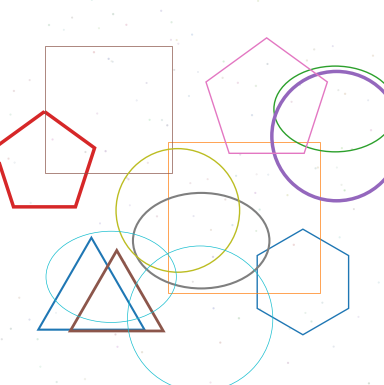[{"shape": "hexagon", "thickness": 1, "radius": 0.69, "center": [0.787, 0.268]}, {"shape": "triangle", "thickness": 1.5, "radius": 0.8, "center": [0.237, 0.223]}, {"shape": "square", "thickness": 0.5, "radius": 0.98, "center": [0.633, 0.435]}, {"shape": "oval", "thickness": 1, "radius": 0.8, "center": [0.871, 0.717]}, {"shape": "pentagon", "thickness": 2.5, "radius": 0.68, "center": [0.116, 0.573]}, {"shape": "circle", "thickness": 2.5, "radius": 0.84, "center": [0.874, 0.646]}, {"shape": "triangle", "thickness": 2, "radius": 0.7, "center": [0.303, 0.21]}, {"shape": "square", "thickness": 0.5, "radius": 0.82, "center": [0.283, 0.715]}, {"shape": "pentagon", "thickness": 1, "radius": 0.83, "center": [0.693, 0.736]}, {"shape": "oval", "thickness": 1.5, "radius": 0.89, "center": [0.523, 0.375]}, {"shape": "circle", "thickness": 1, "radius": 0.8, "center": [0.462, 0.453]}, {"shape": "oval", "thickness": 0.5, "radius": 0.85, "center": [0.289, 0.281]}, {"shape": "circle", "thickness": 0.5, "radius": 0.94, "center": [0.52, 0.172]}]